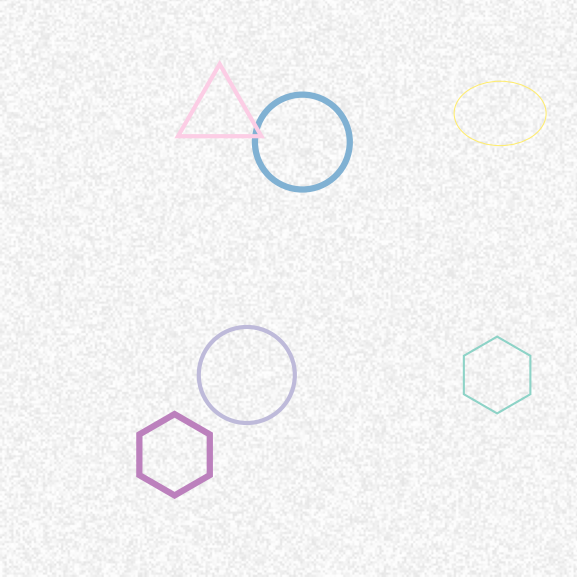[{"shape": "hexagon", "thickness": 1, "radius": 0.33, "center": [0.861, 0.35]}, {"shape": "circle", "thickness": 2, "radius": 0.42, "center": [0.427, 0.35]}, {"shape": "circle", "thickness": 3, "radius": 0.41, "center": [0.524, 0.753]}, {"shape": "triangle", "thickness": 2, "radius": 0.42, "center": [0.38, 0.805]}, {"shape": "hexagon", "thickness": 3, "radius": 0.35, "center": [0.302, 0.212]}, {"shape": "oval", "thickness": 0.5, "radius": 0.4, "center": [0.866, 0.803]}]